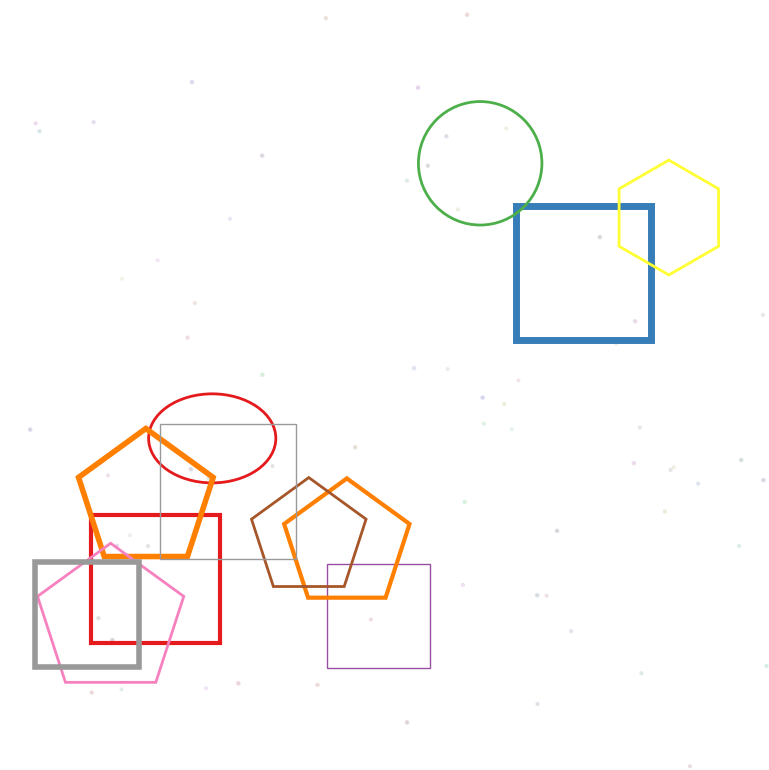[{"shape": "oval", "thickness": 1, "radius": 0.41, "center": [0.276, 0.431]}, {"shape": "square", "thickness": 1.5, "radius": 0.42, "center": [0.202, 0.248]}, {"shape": "square", "thickness": 2.5, "radius": 0.44, "center": [0.758, 0.645]}, {"shape": "circle", "thickness": 1, "radius": 0.4, "center": [0.624, 0.788]}, {"shape": "square", "thickness": 0.5, "radius": 0.34, "center": [0.491, 0.2]}, {"shape": "pentagon", "thickness": 2, "radius": 0.46, "center": [0.189, 0.352]}, {"shape": "pentagon", "thickness": 1.5, "radius": 0.43, "center": [0.45, 0.293]}, {"shape": "hexagon", "thickness": 1, "radius": 0.37, "center": [0.869, 0.717]}, {"shape": "pentagon", "thickness": 1, "radius": 0.39, "center": [0.401, 0.302]}, {"shape": "pentagon", "thickness": 1, "radius": 0.5, "center": [0.144, 0.195]}, {"shape": "square", "thickness": 0.5, "radius": 0.44, "center": [0.296, 0.362]}, {"shape": "square", "thickness": 2, "radius": 0.34, "center": [0.113, 0.202]}]